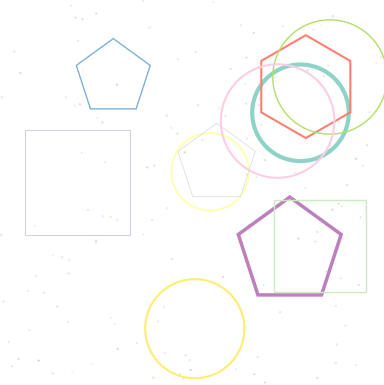[{"shape": "circle", "thickness": 3, "radius": 0.63, "center": [0.78, 0.707]}, {"shape": "circle", "thickness": 1.5, "radius": 0.5, "center": [0.546, 0.554]}, {"shape": "square", "thickness": 0.5, "radius": 0.68, "center": [0.202, 0.526]}, {"shape": "hexagon", "thickness": 1.5, "radius": 0.67, "center": [0.794, 0.775]}, {"shape": "pentagon", "thickness": 1, "radius": 0.5, "center": [0.294, 0.799]}, {"shape": "circle", "thickness": 1, "radius": 0.74, "center": [0.857, 0.8]}, {"shape": "circle", "thickness": 1.5, "radius": 0.74, "center": [0.721, 0.686]}, {"shape": "pentagon", "thickness": 0.5, "radius": 0.53, "center": [0.563, 0.574]}, {"shape": "pentagon", "thickness": 2.5, "radius": 0.7, "center": [0.753, 0.348]}, {"shape": "square", "thickness": 1, "radius": 0.6, "center": [0.831, 0.361]}, {"shape": "circle", "thickness": 1.5, "radius": 0.64, "center": [0.506, 0.146]}]